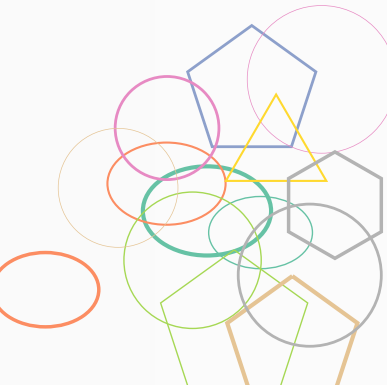[{"shape": "oval", "thickness": 3, "radius": 0.83, "center": [0.534, 0.452]}, {"shape": "oval", "thickness": 1, "radius": 0.67, "center": [0.672, 0.396]}, {"shape": "oval", "thickness": 1.5, "radius": 0.76, "center": [0.43, 0.523]}, {"shape": "oval", "thickness": 2.5, "radius": 0.69, "center": [0.117, 0.248]}, {"shape": "pentagon", "thickness": 2, "radius": 0.87, "center": [0.65, 0.76]}, {"shape": "circle", "thickness": 2, "radius": 0.67, "center": [0.431, 0.667]}, {"shape": "circle", "thickness": 0.5, "radius": 0.96, "center": [0.83, 0.794]}, {"shape": "circle", "thickness": 1, "radius": 0.89, "center": [0.497, 0.324]}, {"shape": "pentagon", "thickness": 1, "radius": 1.0, "center": [0.604, 0.151]}, {"shape": "triangle", "thickness": 1.5, "radius": 0.75, "center": [0.713, 0.605]}, {"shape": "pentagon", "thickness": 3, "radius": 0.88, "center": [0.754, 0.106]}, {"shape": "circle", "thickness": 0.5, "radius": 0.77, "center": [0.305, 0.512]}, {"shape": "hexagon", "thickness": 2.5, "radius": 0.69, "center": [0.864, 0.467]}, {"shape": "circle", "thickness": 2, "radius": 0.92, "center": [0.799, 0.285]}]